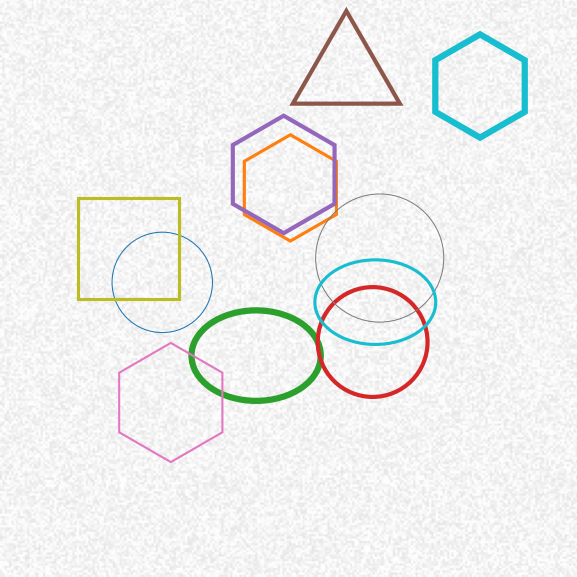[{"shape": "circle", "thickness": 0.5, "radius": 0.43, "center": [0.281, 0.51]}, {"shape": "hexagon", "thickness": 1.5, "radius": 0.46, "center": [0.503, 0.674]}, {"shape": "oval", "thickness": 3, "radius": 0.56, "center": [0.443, 0.383]}, {"shape": "circle", "thickness": 2, "radius": 0.48, "center": [0.645, 0.407]}, {"shape": "hexagon", "thickness": 2, "radius": 0.51, "center": [0.491, 0.697]}, {"shape": "triangle", "thickness": 2, "radius": 0.54, "center": [0.6, 0.873]}, {"shape": "hexagon", "thickness": 1, "radius": 0.52, "center": [0.296, 0.302]}, {"shape": "circle", "thickness": 0.5, "radius": 0.55, "center": [0.657, 0.552]}, {"shape": "square", "thickness": 1.5, "radius": 0.44, "center": [0.222, 0.569]}, {"shape": "oval", "thickness": 1.5, "radius": 0.52, "center": [0.65, 0.476]}, {"shape": "hexagon", "thickness": 3, "radius": 0.45, "center": [0.831, 0.85]}]